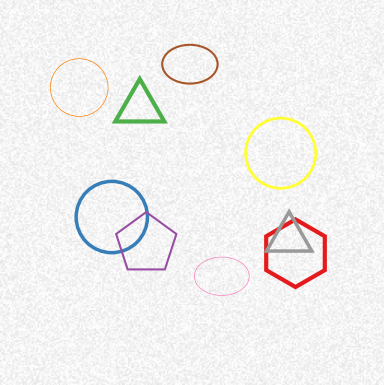[{"shape": "hexagon", "thickness": 3, "radius": 0.44, "center": [0.768, 0.342]}, {"shape": "circle", "thickness": 2.5, "radius": 0.46, "center": [0.29, 0.436]}, {"shape": "triangle", "thickness": 3, "radius": 0.37, "center": [0.363, 0.721]}, {"shape": "pentagon", "thickness": 1.5, "radius": 0.41, "center": [0.38, 0.367]}, {"shape": "circle", "thickness": 0.5, "radius": 0.38, "center": [0.206, 0.773]}, {"shape": "circle", "thickness": 2, "radius": 0.46, "center": [0.729, 0.602]}, {"shape": "oval", "thickness": 1.5, "radius": 0.36, "center": [0.493, 0.833]}, {"shape": "oval", "thickness": 0.5, "radius": 0.36, "center": [0.576, 0.282]}, {"shape": "triangle", "thickness": 2.5, "radius": 0.34, "center": [0.751, 0.382]}]